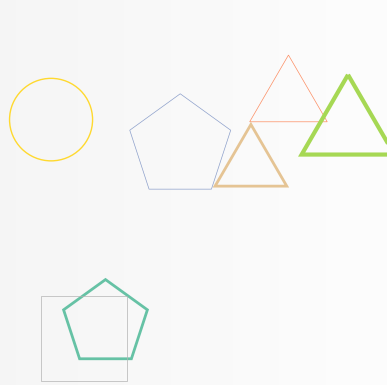[{"shape": "pentagon", "thickness": 2, "radius": 0.57, "center": [0.272, 0.16]}, {"shape": "triangle", "thickness": 0.5, "radius": 0.58, "center": [0.744, 0.741]}, {"shape": "pentagon", "thickness": 0.5, "radius": 0.68, "center": [0.465, 0.619]}, {"shape": "triangle", "thickness": 3, "radius": 0.69, "center": [0.898, 0.668]}, {"shape": "circle", "thickness": 1, "radius": 0.54, "center": [0.132, 0.689]}, {"shape": "triangle", "thickness": 2, "radius": 0.53, "center": [0.648, 0.57]}, {"shape": "square", "thickness": 0.5, "radius": 0.55, "center": [0.217, 0.121]}]